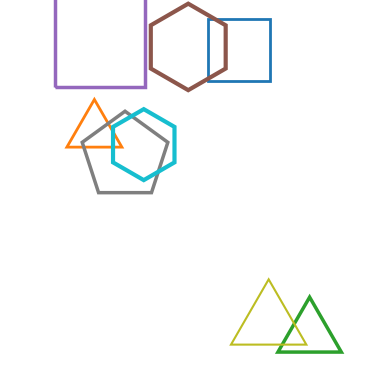[{"shape": "square", "thickness": 2, "radius": 0.4, "center": [0.621, 0.87]}, {"shape": "triangle", "thickness": 2, "radius": 0.41, "center": [0.245, 0.659]}, {"shape": "triangle", "thickness": 2.5, "radius": 0.48, "center": [0.804, 0.133]}, {"shape": "square", "thickness": 2.5, "radius": 0.59, "center": [0.259, 0.892]}, {"shape": "hexagon", "thickness": 3, "radius": 0.56, "center": [0.489, 0.878]}, {"shape": "pentagon", "thickness": 2.5, "radius": 0.58, "center": [0.325, 0.594]}, {"shape": "triangle", "thickness": 1.5, "radius": 0.56, "center": [0.698, 0.161]}, {"shape": "hexagon", "thickness": 3, "radius": 0.46, "center": [0.373, 0.624]}]